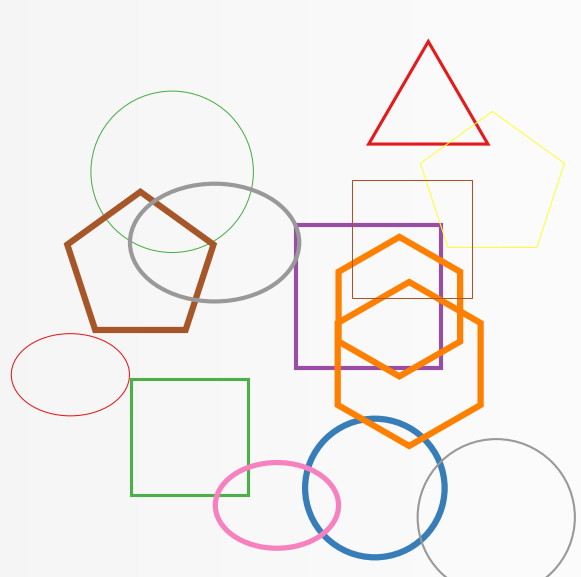[{"shape": "triangle", "thickness": 1.5, "radius": 0.59, "center": [0.737, 0.809]}, {"shape": "oval", "thickness": 0.5, "radius": 0.51, "center": [0.121, 0.35]}, {"shape": "circle", "thickness": 3, "radius": 0.6, "center": [0.645, 0.154]}, {"shape": "circle", "thickness": 0.5, "radius": 0.7, "center": [0.296, 0.702]}, {"shape": "square", "thickness": 1.5, "radius": 0.5, "center": [0.326, 0.243]}, {"shape": "square", "thickness": 2, "radius": 0.62, "center": [0.634, 0.486]}, {"shape": "hexagon", "thickness": 3, "radius": 0.6, "center": [0.687, 0.468]}, {"shape": "hexagon", "thickness": 3, "radius": 0.71, "center": [0.704, 0.369]}, {"shape": "pentagon", "thickness": 0.5, "radius": 0.65, "center": [0.847, 0.676]}, {"shape": "square", "thickness": 0.5, "radius": 0.51, "center": [0.709, 0.585]}, {"shape": "pentagon", "thickness": 3, "radius": 0.66, "center": [0.242, 0.535]}, {"shape": "oval", "thickness": 2.5, "radius": 0.53, "center": [0.476, 0.124]}, {"shape": "oval", "thickness": 2, "radius": 0.73, "center": [0.369, 0.579]}, {"shape": "circle", "thickness": 1, "radius": 0.68, "center": [0.854, 0.104]}]